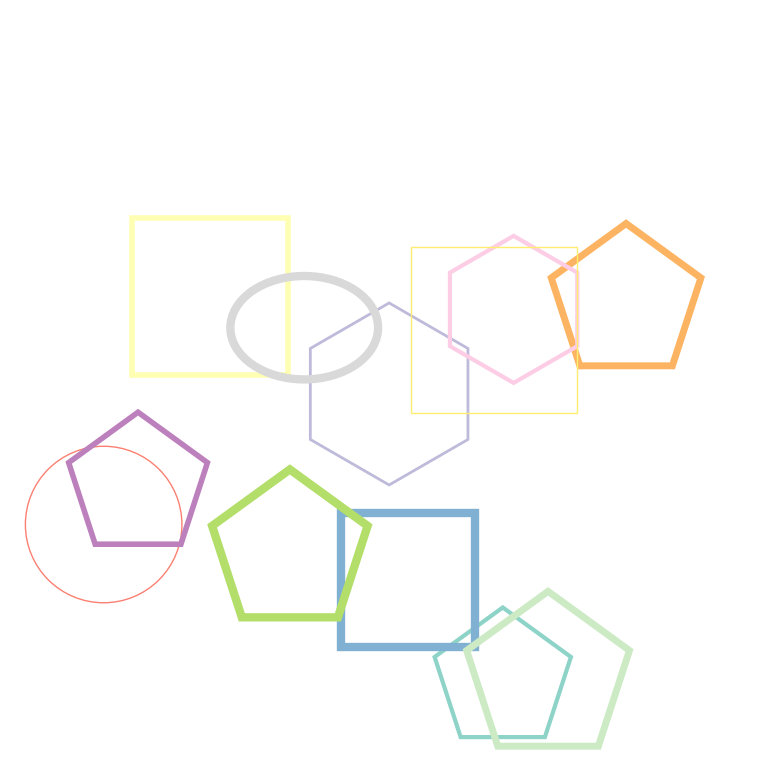[{"shape": "pentagon", "thickness": 1.5, "radius": 0.47, "center": [0.653, 0.118]}, {"shape": "square", "thickness": 2, "radius": 0.51, "center": [0.273, 0.615]}, {"shape": "hexagon", "thickness": 1, "radius": 0.59, "center": [0.505, 0.488]}, {"shape": "circle", "thickness": 0.5, "radius": 0.51, "center": [0.135, 0.319]}, {"shape": "square", "thickness": 3, "radius": 0.44, "center": [0.529, 0.247]}, {"shape": "pentagon", "thickness": 2.5, "radius": 0.51, "center": [0.813, 0.608]}, {"shape": "pentagon", "thickness": 3, "radius": 0.53, "center": [0.376, 0.284]}, {"shape": "hexagon", "thickness": 1.5, "radius": 0.48, "center": [0.667, 0.598]}, {"shape": "oval", "thickness": 3, "radius": 0.48, "center": [0.395, 0.574]}, {"shape": "pentagon", "thickness": 2, "radius": 0.47, "center": [0.179, 0.37]}, {"shape": "pentagon", "thickness": 2.5, "radius": 0.56, "center": [0.712, 0.121]}, {"shape": "square", "thickness": 0.5, "radius": 0.54, "center": [0.641, 0.571]}]